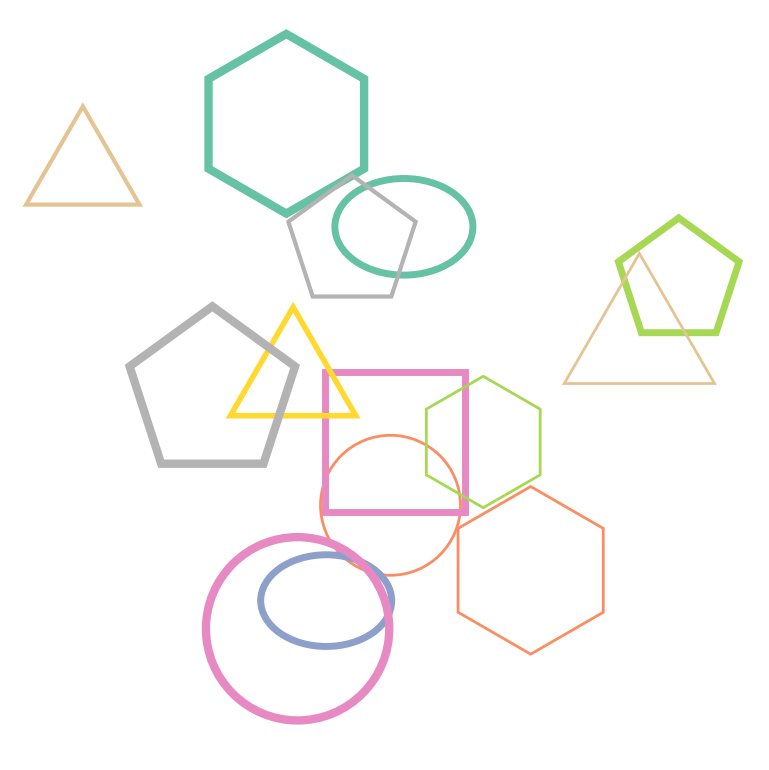[{"shape": "oval", "thickness": 2.5, "radius": 0.45, "center": [0.525, 0.705]}, {"shape": "hexagon", "thickness": 3, "radius": 0.58, "center": [0.372, 0.839]}, {"shape": "hexagon", "thickness": 1, "radius": 0.54, "center": [0.689, 0.259]}, {"shape": "circle", "thickness": 1, "radius": 0.45, "center": [0.507, 0.344]}, {"shape": "oval", "thickness": 2.5, "radius": 0.43, "center": [0.424, 0.22]}, {"shape": "circle", "thickness": 3, "radius": 0.6, "center": [0.386, 0.183]}, {"shape": "square", "thickness": 2.5, "radius": 0.45, "center": [0.513, 0.426]}, {"shape": "hexagon", "thickness": 1, "radius": 0.43, "center": [0.628, 0.426]}, {"shape": "pentagon", "thickness": 2.5, "radius": 0.41, "center": [0.881, 0.635]}, {"shape": "triangle", "thickness": 2, "radius": 0.47, "center": [0.381, 0.507]}, {"shape": "triangle", "thickness": 1, "radius": 0.56, "center": [0.83, 0.558]}, {"shape": "triangle", "thickness": 1.5, "radius": 0.43, "center": [0.108, 0.777]}, {"shape": "pentagon", "thickness": 1.5, "radius": 0.43, "center": [0.457, 0.685]}, {"shape": "pentagon", "thickness": 3, "radius": 0.56, "center": [0.276, 0.489]}]